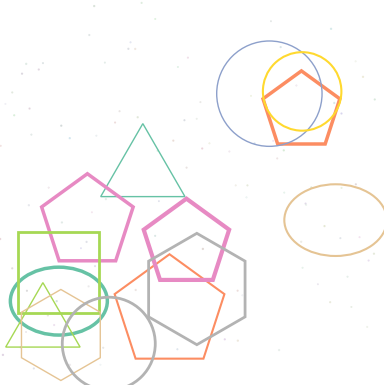[{"shape": "oval", "thickness": 2.5, "radius": 0.63, "center": [0.153, 0.218]}, {"shape": "triangle", "thickness": 1, "radius": 0.63, "center": [0.371, 0.553]}, {"shape": "pentagon", "thickness": 2.5, "radius": 0.52, "center": [0.783, 0.711]}, {"shape": "pentagon", "thickness": 1.5, "radius": 0.75, "center": [0.44, 0.19]}, {"shape": "circle", "thickness": 1, "radius": 0.68, "center": [0.7, 0.757]}, {"shape": "pentagon", "thickness": 3, "radius": 0.58, "center": [0.484, 0.367]}, {"shape": "pentagon", "thickness": 2.5, "radius": 0.62, "center": [0.227, 0.424]}, {"shape": "triangle", "thickness": 1, "radius": 0.56, "center": [0.111, 0.154]}, {"shape": "square", "thickness": 2, "radius": 0.52, "center": [0.152, 0.292]}, {"shape": "circle", "thickness": 1.5, "radius": 0.51, "center": [0.785, 0.763]}, {"shape": "hexagon", "thickness": 1, "radius": 0.59, "center": [0.158, 0.13]}, {"shape": "oval", "thickness": 1.5, "radius": 0.67, "center": [0.872, 0.428]}, {"shape": "hexagon", "thickness": 2, "radius": 0.72, "center": [0.511, 0.249]}, {"shape": "circle", "thickness": 2, "radius": 0.6, "center": [0.283, 0.107]}]